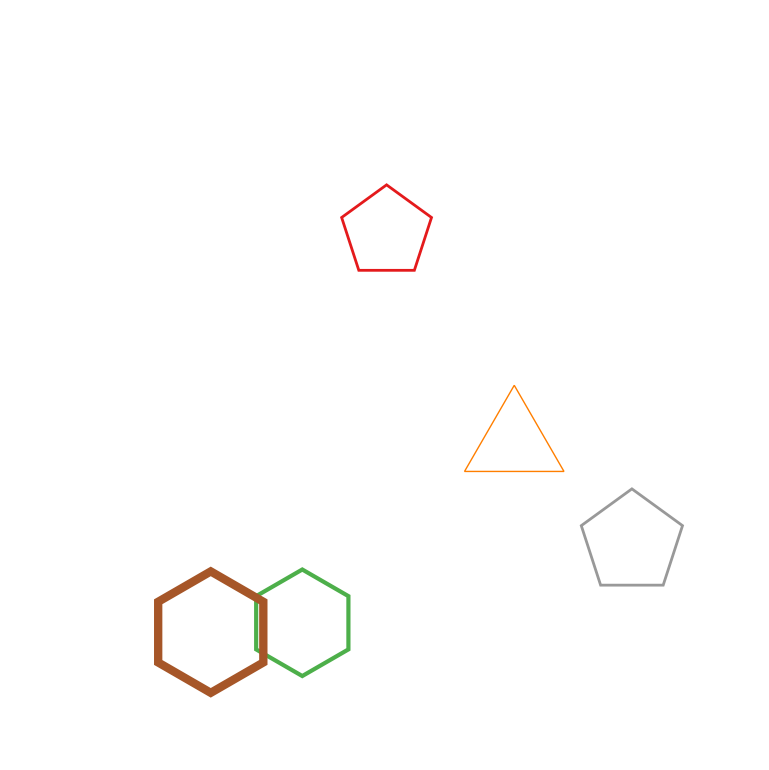[{"shape": "pentagon", "thickness": 1, "radius": 0.31, "center": [0.502, 0.699]}, {"shape": "hexagon", "thickness": 1.5, "radius": 0.35, "center": [0.393, 0.191]}, {"shape": "triangle", "thickness": 0.5, "radius": 0.37, "center": [0.668, 0.425]}, {"shape": "hexagon", "thickness": 3, "radius": 0.39, "center": [0.274, 0.179]}, {"shape": "pentagon", "thickness": 1, "radius": 0.35, "center": [0.821, 0.296]}]